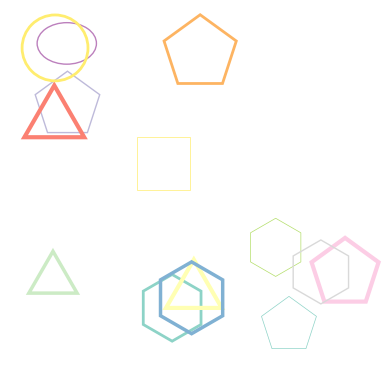[{"shape": "hexagon", "thickness": 2, "radius": 0.43, "center": [0.447, 0.2]}, {"shape": "pentagon", "thickness": 0.5, "radius": 0.38, "center": [0.751, 0.155]}, {"shape": "triangle", "thickness": 3, "radius": 0.42, "center": [0.503, 0.242]}, {"shape": "pentagon", "thickness": 1, "radius": 0.44, "center": [0.175, 0.727]}, {"shape": "triangle", "thickness": 3, "radius": 0.45, "center": [0.141, 0.688]}, {"shape": "hexagon", "thickness": 2.5, "radius": 0.47, "center": [0.498, 0.226]}, {"shape": "pentagon", "thickness": 2, "radius": 0.49, "center": [0.52, 0.863]}, {"shape": "hexagon", "thickness": 0.5, "radius": 0.38, "center": [0.716, 0.358]}, {"shape": "pentagon", "thickness": 3, "radius": 0.46, "center": [0.896, 0.291]}, {"shape": "hexagon", "thickness": 1, "radius": 0.42, "center": [0.833, 0.294]}, {"shape": "oval", "thickness": 1, "radius": 0.39, "center": [0.173, 0.887]}, {"shape": "triangle", "thickness": 2.5, "radius": 0.36, "center": [0.138, 0.275]}, {"shape": "square", "thickness": 0.5, "radius": 0.34, "center": [0.426, 0.574]}, {"shape": "circle", "thickness": 2, "radius": 0.43, "center": [0.143, 0.876]}]